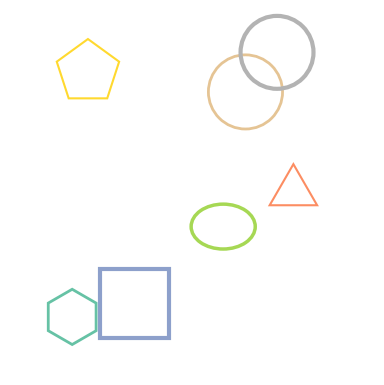[{"shape": "hexagon", "thickness": 2, "radius": 0.36, "center": [0.187, 0.177]}, {"shape": "triangle", "thickness": 1.5, "radius": 0.36, "center": [0.762, 0.502]}, {"shape": "square", "thickness": 3, "radius": 0.45, "center": [0.35, 0.212]}, {"shape": "oval", "thickness": 2.5, "radius": 0.42, "center": [0.58, 0.411]}, {"shape": "pentagon", "thickness": 1.5, "radius": 0.43, "center": [0.228, 0.813]}, {"shape": "circle", "thickness": 2, "radius": 0.48, "center": [0.638, 0.761]}, {"shape": "circle", "thickness": 3, "radius": 0.47, "center": [0.72, 0.864]}]